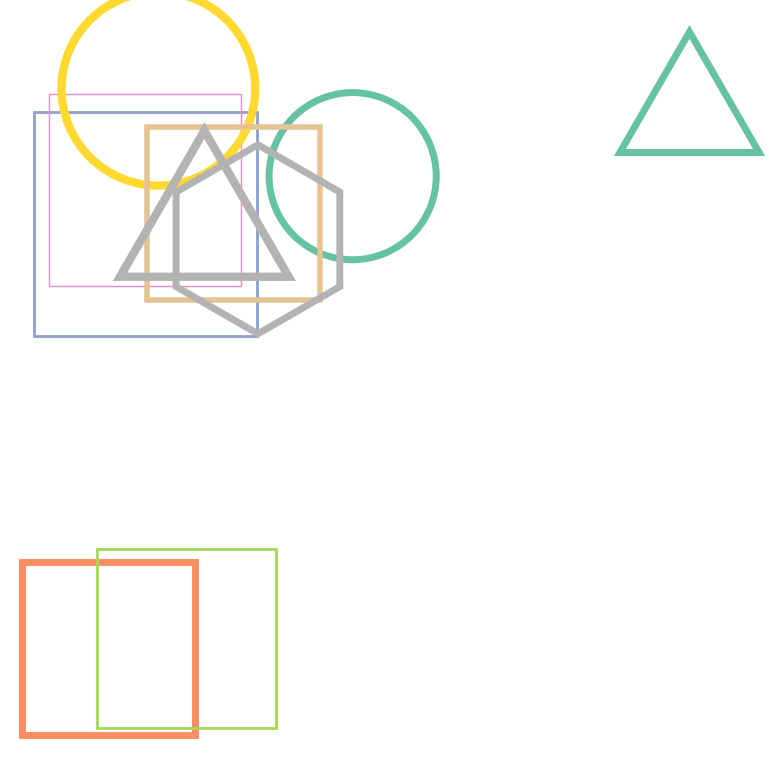[{"shape": "triangle", "thickness": 2.5, "radius": 0.52, "center": [0.895, 0.854]}, {"shape": "circle", "thickness": 2.5, "radius": 0.54, "center": [0.458, 0.771]}, {"shape": "square", "thickness": 2.5, "radius": 0.56, "center": [0.141, 0.158]}, {"shape": "square", "thickness": 1, "radius": 0.73, "center": [0.189, 0.709]}, {"shape": "square", "thickness": 0.5, "radius": 0.62, "center": [0.188, 0.754]}, {"shape": "square", "thickness": 1, "radius": 0.58, "center": [0.242, 0.171]}, {"shape": "circle", "thickness": 3, "radius": 0.63, "center": [0.206, 0.885]}, {"shape": "square", "thickness": 2, "radius": 0.56, "center": [0.303, 0.723]}, {"shape": "hexagon", "thickness": 2.5, "radius": 0.61, "center": [0.335, 0.689]}, {"shape": "triangle", "thickness": 3, "radius": 0.63, "center": [0.265, 0.704]}]